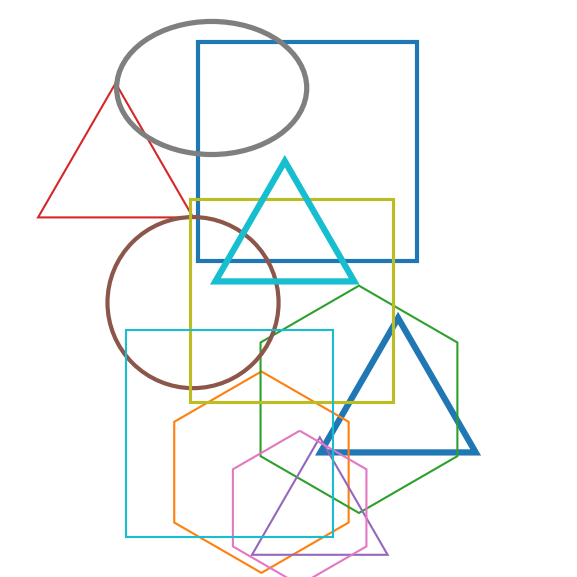[{"shape": "triangle", "thickness": 3, "radius": 0.78, "center": [0.689, 0.293]}, {"shape": "square", "thickness": 2, "radius": 0.95, "center": [0.532, 0.736]}, {"shape": "hexagon", "thickness": 1, "radius": 0.87, "center": [0.453, 0.182]}, {"shape": "hexagon", "thickness": 1, "radius": 0.98, "center": [0.622, 0.308]}, {"shape": "triangle", "thickness": 1, "radius": 0.77, "center": [0.2, 0.7]}, {"shape": "triangle", "thickness": 1, "radius": 0.68, "center": [0.554, 0.106]}, {"shape": "circle", "thickness": 2, "radius": 0.74, "center": [0.334, 0.475]}, {"shape": "hexagon", "thickness": 1, "radius": 0.67, "center": [0.519, 0.12]}, {"shape": "oval", "thickness": 2.5, "radius": 0.82, "center": [0.367, 0.847]}, {"shape": "square", "thickness": 1.5, "radius": 0.88, "center": [0.505, 0.479]}, {"shape": "triangle", "thickness": 3, "radius": 0.69, "center": [0.493, 0.581]}, {"shape": "square", "thickness": 1, "radius": 0.89, "center": [0.397, 0.248]}]